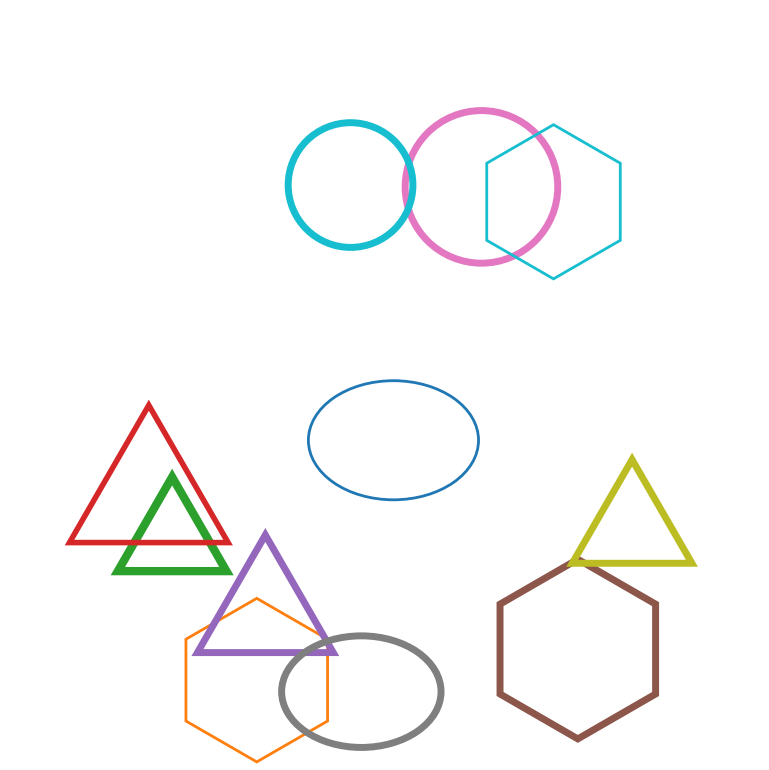[{"shape": "oval", "thickness": 1, "radius": 0.55, "center": [0.511, 0.428]}, {"shape": "hexagon", "thickness": 1, "radius": 0.53, "center": [0.333, 0.117]}, {"shape": "triangle", "thickness": 3, "radius": 0.41, "center": [0.224, 0.299]}, {"shape": "triangle", "thickness": 2, "radius": 0.59, "center": [0.193, 0.355]}, {"shape": "triangle", "thickness": 2.5, "radius": 0.51, "center": [0.345, 0.203]}, {"shape": "hexagon", "thickness": 2.5, "radius": 0.58, "center": [0.75, 0.157]}, {"shape": "circle", "thickness": 2.5, "radius": 0.5, "center": [0.625, 0.757]}, {"shape": "oval", "thickness": 2.5, "radius": 0.52, "center": [0.469, 0.102]}, {"shape": "triangle", "thickness": 2.5, "radius": 0.45, "center": [0.821, 0.313]}, {"shape": "circle", "thickness": 2.5, "radius": 0.4, "center": [0.455, 0.76]}, {"shape": "hexagon", "thickness": 1, "radius": 0.5, "center": [0.719, 0.738]}]